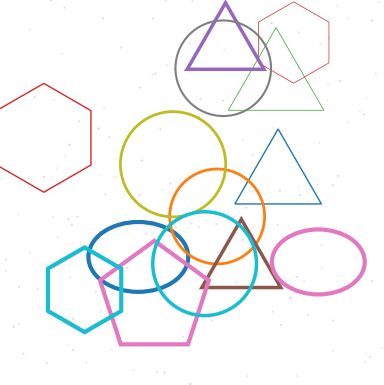[{"shape": "triangle", "thickness": 1, "radius": 0.65, "center": [0.722, 0.535]}, {"shape": "oval", "thickness": 3, "radius": 0.65, "center": [0.359, 0.333]}, {"shape": "circle", "thickness": 2, "radius": 0.62, "center": [0.564, 0.438]}, {"shape": "triangle", "thickness": 0.5, "radius": 0.72, "center": [0.717, 0.785]}, {"shape": "hexagon", "thickness": 0.5, "radius": 0.53, "center": [0.763, 0.89]}, {"shape": "hexagon", "thickness": 1, "radius": 0.71, "center": [0.114, 0.642]}, {"shape": "triangle", "thickness": 2.5, "radius": 0.58, "center": [0.586, 0.878]}, {"shape": "triangle", "thickness": 2.5, "radius": 0.59, "center": [0.627, 0.312]}, {"shape": "oval", "thickness": 3, "radius": 0.6, "center": [0.827, 0.32]}, {"shape": "pentagon", "thickness": 3, "radius": 0.74, "center": [0.401, 0.226]}, {"shape": "circle", "thickness": 1.5, "radius": 0.62, "center": [0.58, 0.823]}, {"shape": "circle", "thickness": 2, "radius": 0.68, "center": [0.449, 0.573]}, {"shape": "hexagon", "thickness": 3, "radius": 0.55, "center": [0.22, 0.247]}, {"shape": "circle", "thickness": 2.5, "radius": 0.67, "center": [0.532, 0.315]}]